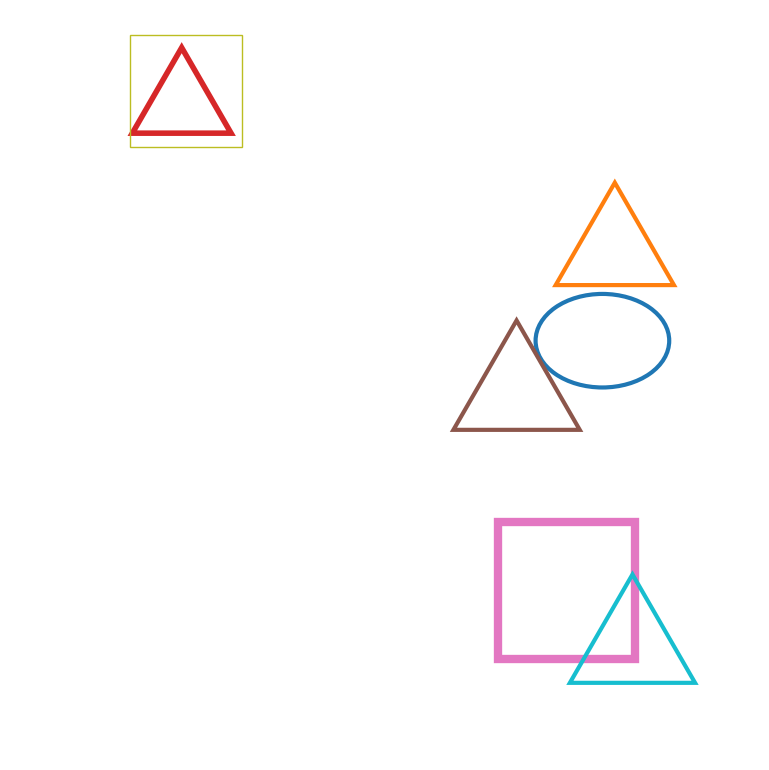[{"shape": "oval", "thickness": 1.5, "radius": 0.43, "center": [0.782, 0.558]}, {"shape": "triangle", "thickness": 1.5, "radius": 0.44, "center": [0.798, 0.674]}, {"shape": "triangle", "thickness": 2, "radius": 0.37, "center": [0.236, 0.864]}, {"shape": "triangle", "thickness": 1.5, "radius": 0.47, "center": [0.671, 0.489]}, {"shape": "square", "thickness": 3, "radius": 0.44, "center": [0.736, 0.233]}, {"shape": "square", "thickness": 0.5, "radius": 0.36, "center": [0.242, 0.882]}, {"shape": "triangle", "thickness": 1.5, "radius": 0.47, "center": [0.821, 0.16]}]